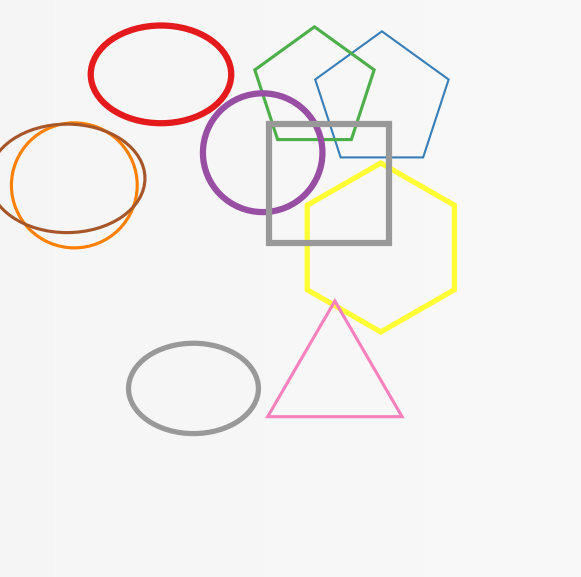[{"shape": "oval", "thickness": 3, "radius": 0.6, "center": [0.277, 0.87]}, {"shape": "pentagon", "thickness": 1, "radius": 0.6, "center": [0.657, 0.824]}, {"shape": "pentagon", "thickness": 1.5, "radius": 0.54, "center": [0.541, 0.845]}, {"shape": "circle", "thickness": 3, "radius": 0.51, "center": [0.452, 0.735]}, {"shape": "circle", "thickness": 1.5, "radius": 0.54, "center": [0.128, 0.678]}, {"shape": "hexagon", "thickness": 2.5, "radius": 0.73, "center": [0.655, 0.571]}, {"shape": "oval", "thickness": 1.5, "radius": 0.67, "center": [0.115, 0.69]}, {"shape": "triangle", "thickness": 1.5, "radius": 0.67, "center": [0.576, 0.344]}, {"shape": "square", "thickness": 3, "radius": 0.52, "center": [0.566, 0.682]}, {"shape": "oval", "thickness": 2.5, "radius": 0.56, "center": [0.333, 0.327]}]